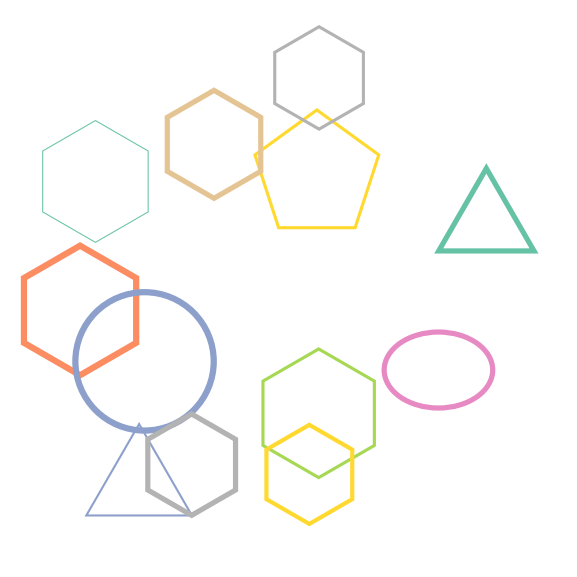[{"shape": "hexagon", "thickness": 0.5, "radius": 0.53, "center": [0.165, 0.685]}, {"shape": "triangle", "thickness": 2.5, "radius": 0.48, "center": [0.842, 0.612]}, {"shape": "hexagon", "thickness": 3, "radius": 0.56, "center": [0.139, 0.462]}, {"shape": "circle", "thickness": 3, "radius": 0.6, "center": [0.25, 0.373]}, {"shape": "triangle", "thickness": 1, "radius": 0.53, "center": [0.241, 0.159]}, {"shape": "oval", "thickness": 2.5, "radius": 0.47, "center": [0.759, 0.358]}, {"shape": "hexagon", "thickness": 1.5, "radius": 0.56, "center": [0.552, 0.283]}, {"shape": "pentagon", "thickness": 1.5, "radius": 0.56, "center": [0.549, 0.696]}, {"shape": "hexagon", "thickness": 2, "radius": 0.43, "center": [0.536, 0.178]}, {"shape": "hexagon", "thickness": 2.5, "radius": 0.47, "center": [0.371, 0.749]}, {"shape": "hexagon", "thickness": 1.5, "radius": 0.44, "center": [0.553, 0.864]}, {"shape": "hexagon", "thickness": 2.5, "radius": 0.44, "center": [0.332, 0.195]}]